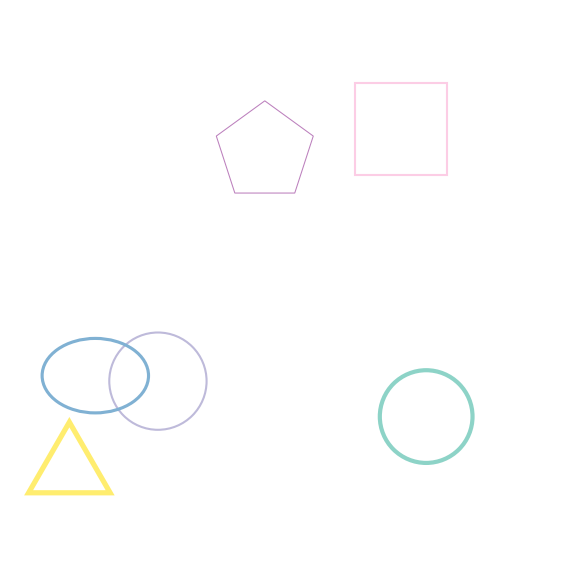[{"shape": "circle", "thickness": 2, "radius": 0.4, "center": [0.738, 0.278]}, {"shape": "circle", "thickness": 1, "radius": 0.42, "center": [0.273, 0.339]}, {"shape": "oval", "thickness": 1.5, "radius": 0.46, "center": [0.165, 0.349]}, {"shape": "square", "thickness": 1, "radius": 0.4, "center": [0.694, 0.776]}, {"shape": "pentagon", "thickness": 0.5, "radius": 0.44, "center": [0.459, 0.736]}, {"shape": "triangle", "thickness": 2.5, "radius": 0.41, "center": [0.12, 0.187]}]